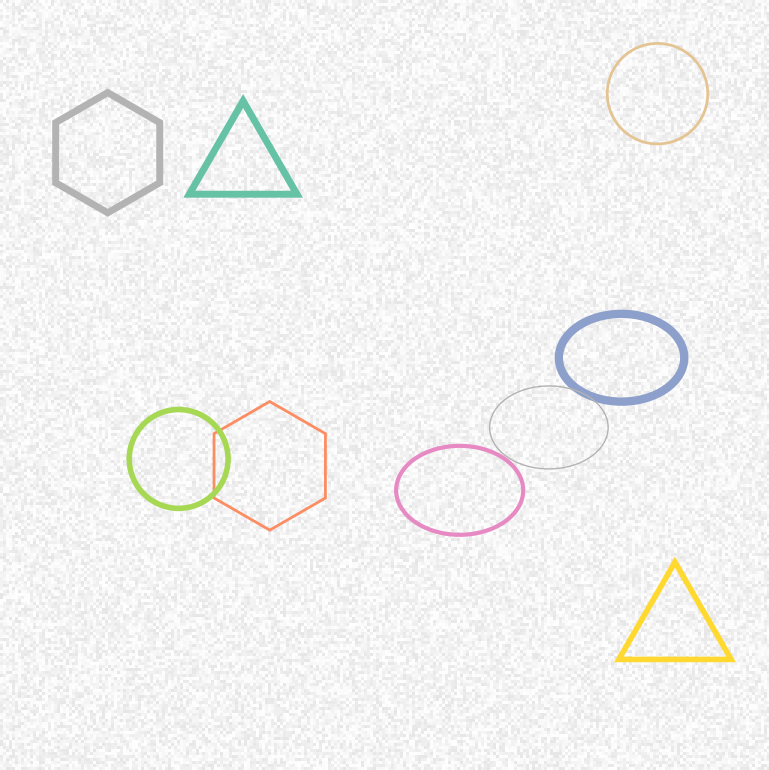[{"shape": "triangle", "thickness": 2.5, "radius": 0.4, "center": [0.316, 0.788]}, {"shape": "hexagon", "thickness": 1, "radius": 0.42, "center": [0.35, 0.395]}, {"shape": "oval", "thickness": 3, "radius": 0.41, "center": [0.807, 0.535]}, {"shape": "oval", "thickness": 1.5, "radius": 0.41, "center": [0.597, 0.363]}, {"shape": "circle", "thickness": 2, "radius": 0.32, "center": [0.232, 0.404]}, {"shape": "triangle", "thickness": 2, "radius": 0.42, "center": [0.877, 0.186]}, {"shape": "circle", "thickness": 1, "radius": 0.33, "center": [0.854, 0.878]}, {"shape": "hexagon", "thickness": 2.5, "radius": 0.39, "center": [0.14, 0.802]}, {"shape": "oval", "thickness": 0.5, "radius": 0.38, "center": [0.713, 0.445]}]